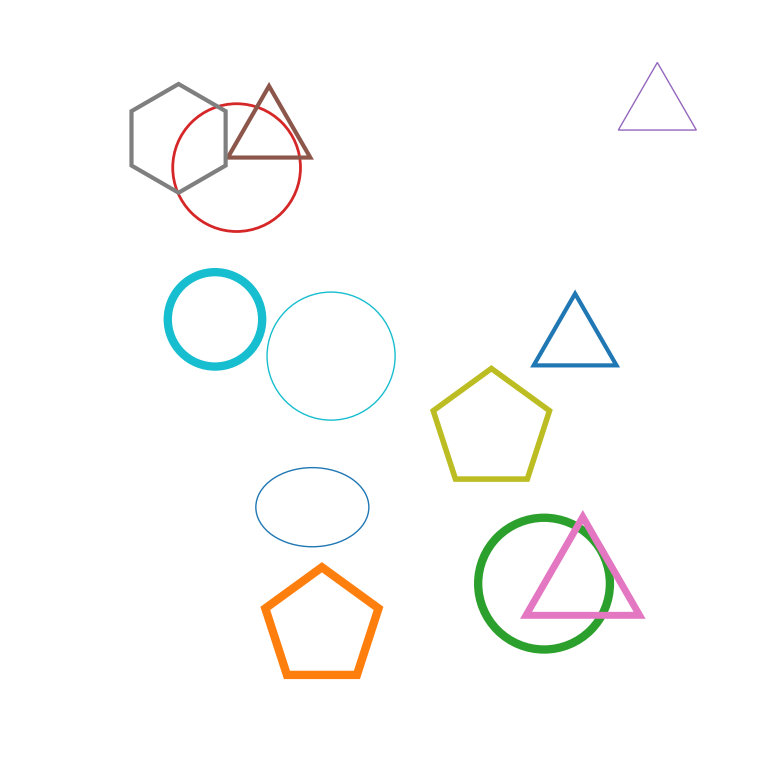[{"shape": "triangle", "thickness": 1.5, "radius": 0.31, "center": [0.747, 0.557]}, {"shape": "oval", "thickness": 0.5, "radius": 0.37, "center": [0.406, 0.341]}, {"shape": "pentagon", "thickness": 3, "radius": 0.39, "center": [0.418, 0.186]}, {"shape": "circle", "thickness": 3, "radius": 0.43, "center": [0.707, 0.242]}, {"shape": "circle", "thickness": 1, "radius": 0.41, "center": [0.307, 0.782]}, {"shape": "triangle", "thickness": 0.5, "radius": 0.29, "center": [0.854, 0.86]}, {"shape": "triangle", "thickness": 1.5, "radius": 0.31, "center": [0.349, 0.826]}, {"shape": "triangle", "thickness": 2.5, "radius": 0.43, "center": [0.757, 0.243]}, {"shape": "hexagon", "thickness": 1.5, "radius": 0.35, "center": [0.232, 0.82]}, {"shape": "pentagon", "thickness": 2, "radius": 0.4, "center": [0.638, 0.442]}, {"shape": "circle", "thickness": 0.5, "radius": 0.42, "center": [0.43, 0.538]}, {"shape": "circle", "thickness": 3, "radius": 0.31, "center": [0.279, 0.585]}]